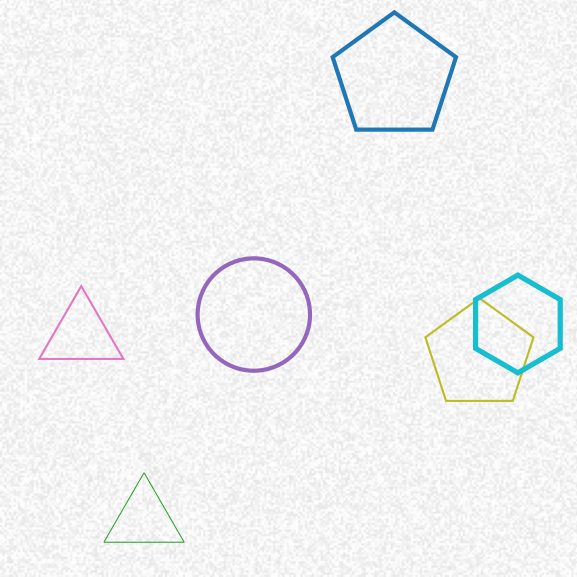[{"shape": "pentagon", "thickness": 2, "radius": 0.56, "center": [0.683, 0.865]}, {"shape": "triangle", "thickness": 0.5, "radius": 0.4, "center": [0.249, 0.1]}, {"shape": "circle", "thickness": 2, "radius": 0.49, "center": [0.44, 0.454]}, {"shape": "triangle", "thickness": 1, "radius": 0.42, "center": [0.141, 0.42]}, {"shape": "pentagon", "thickness": 1, "radius": 0.49, "center": [0.83, 0.385]}, {"shape": "hexagon", "thickness": 2.5, "radius": 0.42, "center": [0.897, 0.438]}]